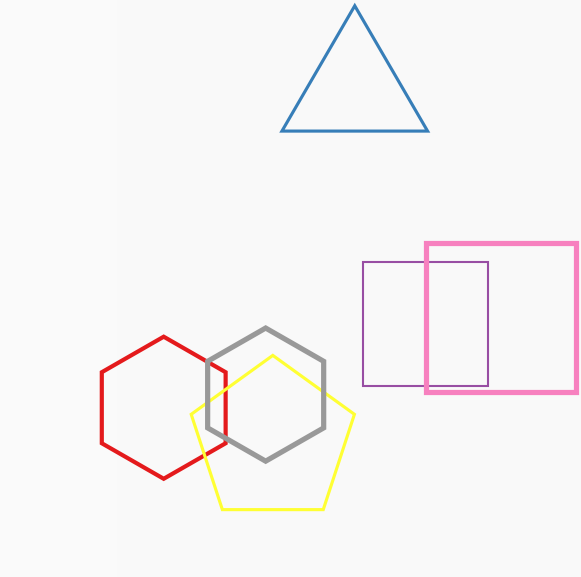[{"shape": "hexagon", "thickness": 2, "radius": 0.62, "center": [0.282, 0.293]}, {"shape": "triangle", "thickness": 1.5, "radius": 0.72, "center": [0.61, 0.844]}, {"shape": "square", "thickness": 1, "radius": 0.54, "center": [0.732, 0.438]}, {"shape": "pentagon", "thickness": 1.5, "radius": 0.74, "center": [0.469, 0.236]}, {"shape": "square", "thickness": 2.5, "radius": 0.65, "center": [0.861, 0.449]}, {"shape": "hexagon", "thickness": 2.5, "radius": 0.58, "center": [0.457, 0.316]}]